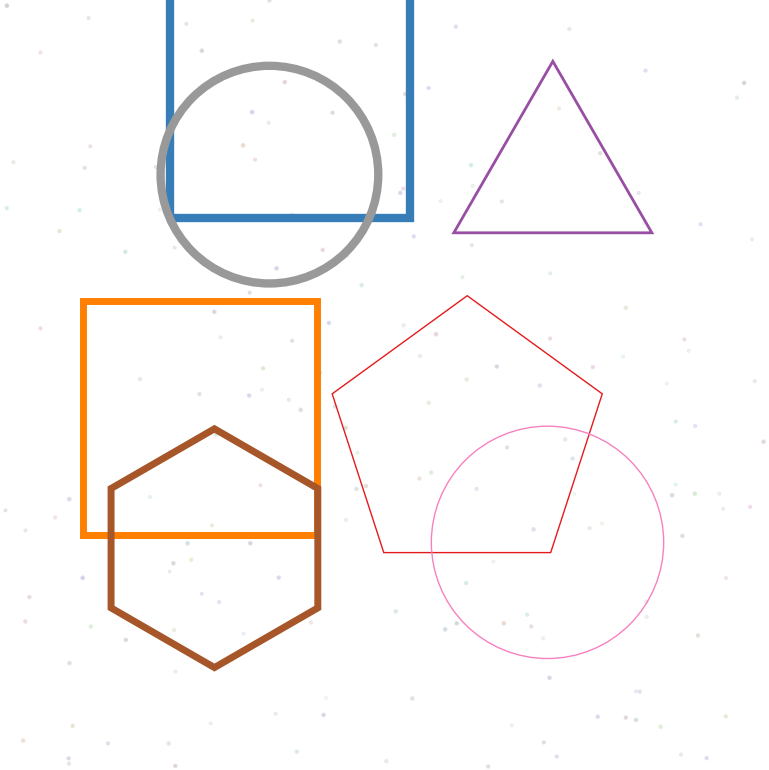[{"shape": "pentagon", "thickness": 0.5, "radius": 0.92, "center": [0.607, 0.432]}, {"shape": "square", "thickness": 3, "radius": 0.78, "center": [0.376, 0.873]}, {"shape": "triangle", "thickness": 1, "radius": 0.74, "center": [0.718, 0.772]}, {"shape": "square", "thickness": 2.5, "radius": 0.76, "center": [0.26, 0.457]}, {"shape": "hexagon", "thickness": 2.5, "radius": 0.78, "center": [0.278, 0.288]}, {"shape": "circle", "thickness": 0.5, "radius": 0.75, "center": [0.711, 0.296]}, {"shape": "circle", "thickness": 3, "radius": 0.71, "center": [0.35, 0.773]}]